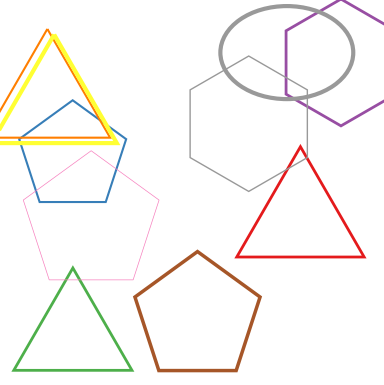[{"shape": "triangle", "thickness": 2, "radius": 0.96, "center": [0.78, 0.428]}, {"shape": "pentagon", "thickness": 1.5, "radius": 0.73, "center": [0.189, 0.593]}, {"shape": "triangle", "thickness": 2, "radius": 0.89, "center": [0.189, 0.127]}, {"shape": "hexagon", "thickness": 2, "radius": 0.82, "center": [0.886, 0.838]}, {"shape": "triangle", "thickness": 1.5, "radius": 0.94, "center": [0.123, 0.737]}, {"shape": "triangle", "thickness": 3, "radius": 0.94, "center": [0.141, 0.722]}, {"shape": "pentagon", "thickness": 2.5, "radius": 0.85, "center": [0.513, 0.176]}, {"shape": "pentagon", "thickness": 0.5, "radius": 0.93, "center": [0.237, 0.423]}, {"shape": "oval", "thickness": 3, "radius": 0.86, "center": [0.745, 0.863]}, {"shape": "hexagon", "thickness": 1, "radius": 0.88, "center": [0.646, 0.679]}]